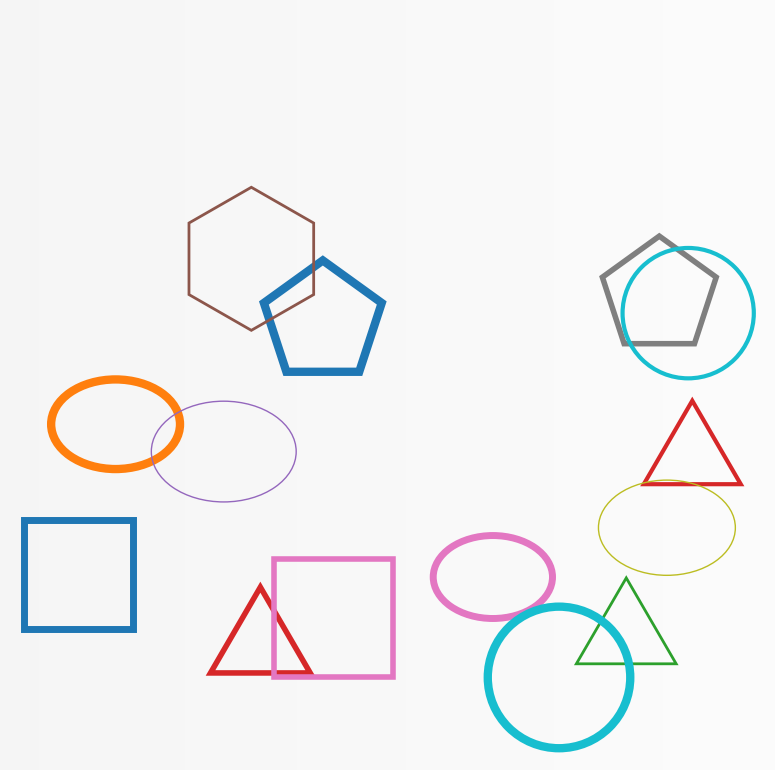[{"shape": "pentagon", "thickness": 3, "radius": 0.4, "center": [0.417, 0.582]}, {"shape": "square", "thickness": 2.5, "radius": 0.35, "center": [0.102, 0.254]}, {"shape": "oval", "thickness": 3, "radius": 0.42, "center": [0.149, 0.449]}, {"shape": "triangle", "thickness": 1, "radius": 0.37, "center": [0.808, 0.175]}, {"shape": "triangle", "thickness": 1.5, "radius": 0.36, "center": [0.893, 0.407]}, {"shape": "triangle", "thickness": 2, "radius": 0.37, "center": [0.336, 0.163]}, {"shape": "oval", "thickness": 0.5, "radius": 0.47, "center": [0.289, 0.414]}, {"shape": "hexagon", "thickness": 1, "radius": 0.46, "center": [0.324, 0.664]}, {"shape": "oval", "thickness": 2.5, "radius": 0.38, "center": [0.636, 0.251]}, {"shape": "square", "thickness": 2, "radius": 0.38, "center": [0.43, 0.197]}, {"shape": "pentagon", "thickness": 2, "radius": 0.39, "center": [0.851, 0.616]}, {"shape": "oval", "thickness": 0.5, "radius": 0.44, "center": [0.861, 0.315]}, {"shape": "circle", "thickness": 3, "radius": 0.46, "center": [0.721, 0.12]}, {"shape": "circle", "thickness": 1.5, "radius": 0.42, "center": [0.888, 0.593]}]